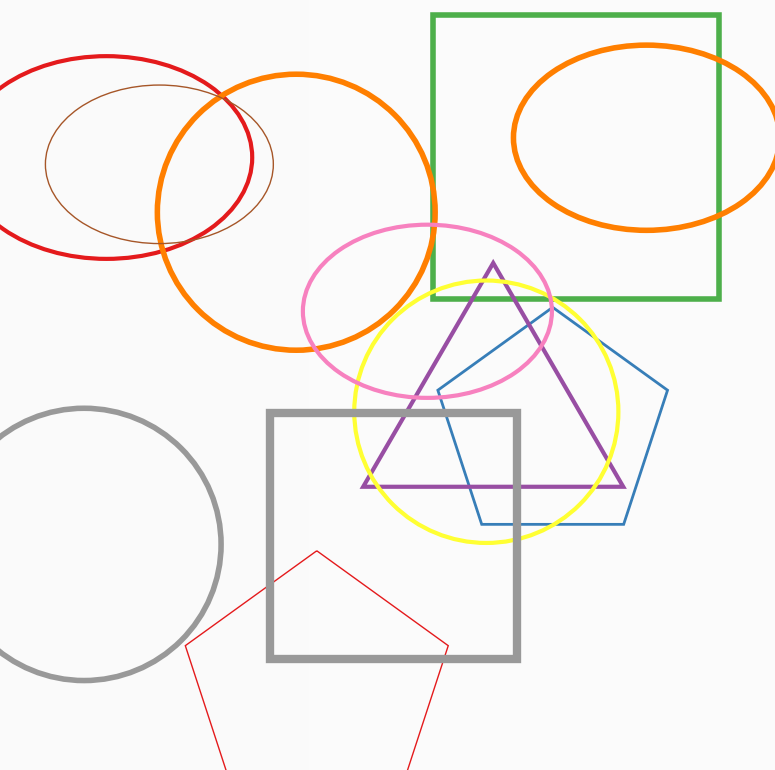[{"shape": "oval", "thickness": 1.5, "radius": 0.94, "center": [0.137, 0.795]}, {"shape": "pentagon", "thickness": 0.5, "radius": 0.89, "center": [0.409, 0.106]}, {"shape": "pentagon", "thickness": 1, "radius": 0.78, "center": [0.713, 0.445]}, {"shape": "square", "thickness": 2, "radius": 0.92, "center": [0.743, 0.796]}, {"shape": "triangle", "thickness": 1.5, "radius": 0.97, "center": [0.636, 0.465]}, {"shape": "circle", "thickness": 2, "radius": 0.9, "center": [0.382, 0.724]}, {"shape": "oval", "thickness": 2, "radius": 0.86, "center": [0.834, 0.821]}, {"shape": "circle", "thickness": 1.5, "radius": 0.85, "center": [0.628, 0.465]}, {"shape": "oval", "thickness": 0.5, "radius": 0.74, "center": [0.206, 0.787]}, {"shape": "oval", "thickness": 1.5, "radius": 0.8, "center": [0.551, 0.596]}, {"shape": "square", "thickness": 3, "radius": 0.8, "center": [0.508, 0.303]}, {"shape": "circle", "thickness": 2, "radius": 0.88, "center": [0.108, 0.293]}]